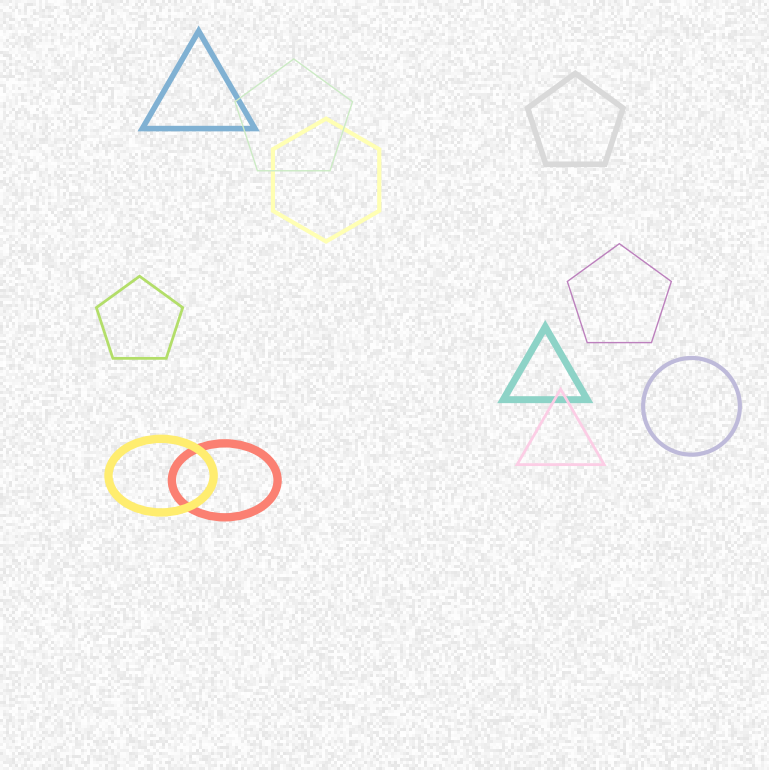[{"shape": "triangle", "thickness": 2.5, "radius": 0.31, "center": [0.708, 0.512]}, {"shape": "hexagon", "thickness": 1.5, "radius": 0.4, "center": [0.423, 0.766]}, {"shape": "circle", "thickness": 1.5, "radius": 0.31, "center": [0.898, 0.472]}, {"shape": "oval", "thickness": 3, "radius": 0.34, "center": [0.292, 0.376]}, {"shape": "triangle", "thickness": 2, "radius": 0.42, "center": [0.258, 0.875]}, {"shape": "pentagon", "thickness": 1, "radius": 0.29, "center": [0.181, 0.582]}, {"shape": "triangle", "thickness": 1, "radius": 0.33, "center": [0.728, 0.429]}, {"shape": "pentagon", "thickness": 2, "radius": 0.33, "center": [0.747, 0.839]}, {"shape": "pentagon", "thickness": 0.5, "radius": 0.36, "center": [0.804, 0.613]}, {"shape": "pentagon", "thickness": 0.5, "radius": 0.4, "center": [0.381, 0.843]}, {"shape": "oval", "thickness": 3, "radius": 0.34, "center": [0.209, 0.382]}]